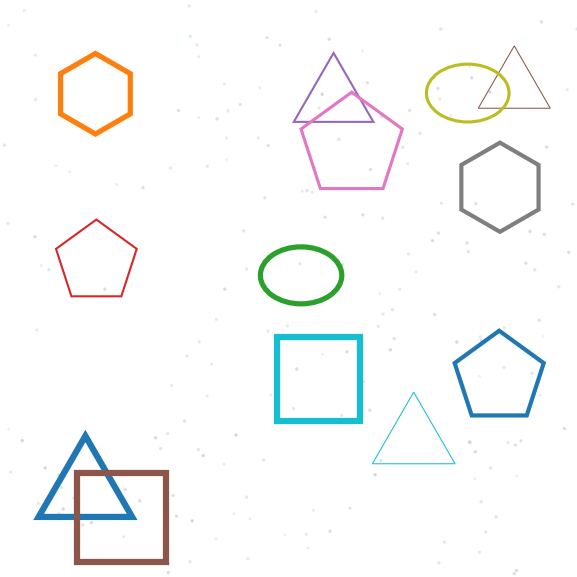[{"shape": "triangle", "thickness": 3, "radius": 0.47, "center": [0.148, 0.151]}, {"shape": "pentagon", "thickness": 2, "radius": 0.41, "center": [0.864, 0.345]}, {"shape": "hexagon", "thickness": 2.5, "radius": 0.35, "center": [0.165, 0.837]}, {"shape": "oval", "thickness": 2.5, "radius": 0.35, "center": [0.521, 0.522]}, {"shape": "pentagon", "thickness": 1, "radius": 0.37, "center": [0.167, 0.545]}, {"shape": "triangle", "thickness": 1, "radius": 0.4, "center": [0.578, 0.828]}, {"shape": "square", "thickness": 3, "radius": 0.38, "center": [0.211, 0.104]}, {"shape": "triangle", "thickness": 0.5, "radius": 0.36, "center": [0.89, 0.848]}, {"shape": "pentagon", "thickness": 1.5, "radius": 0.46, "center": [0.609, 0.747]}, {"shape": "hexagon", "thickness": 2, "radius": 0.39, "center": [0.866, 0.675]}, {"shape": "oval", "thickness": 1.5, "radius": 0.36, "center": [0.81, 0.838]}, {"shape": "square", "thickness": 3, "radius": 0.36, "center": [0.551, 0.343]}, {"shape": "triangle", "thickness": 0.5, "radius": 0.41, "center": [0.716, 0.237]}]